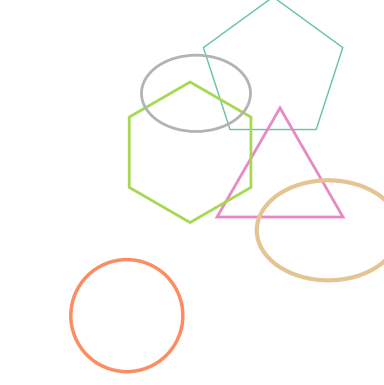[{"shape": "pentagon", "thickness": 1, "radius": 0.95, "center": [0.709, 0.818]}, {"shape": "circle", "thickness": 2.5, "radius": 0.73, "center": [0.329, 0.18]}, {"shape": "triangle", "thickness": 2, "radius": 0.94, "center": [0.727, 0.531]}, {"shape": "hexagon", "thickness": 2, "radius": 0.91, "center": [0.494, 0.605]}, {"shape": "oval", "thickness": 3, "radius": 0.93, "center": [0.853, 0.402]}, {"shape": "oval", "thickness": 2, "radius": 0.71, "center": [0.509, 0.758]}]